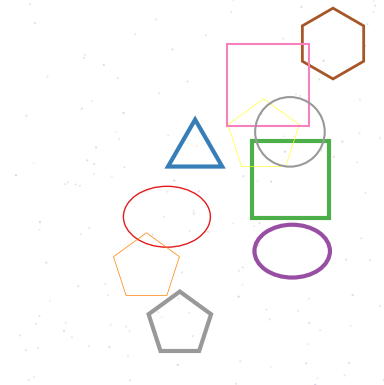[{"shape": "oval", "thickness": 1, "radius": 0.56, "center": [0.434, 0.437]}, {"shape": "triangle", "thickness": 3, "radius": 0.41, "center": [0.507, 0.608]}, {"shape": "square", "thickness": 3, "radius": 0.5, "center": [0.755, 0.534]}, {"shape": "oval", "thickness": 3, "radius": 0.49, "center": [0.759, 0.348]}, {"shape": "pentagon", "thickness": 0.5, "radius": 0.45, "center": [0.38, 0.305]}, {"shape": "pentagon", "thickness": 0.5, "radius": 0.49, "center": [0.685, 0.646]}, {"shape": "hexagon", "thickness": 2, "radius": 0.46, "center": [0.865, 0.887]}, {"shape": "square", "thickness": 1.5, "radius": 0.53, "center": [0.696, 0.779]}, {"shape": "pentagon", "thickness": 3, "radius": 0.43, "center": [0.467, 0.157]}, {"shape": "circle", "thickness": 1.5, "radius": 0.45, "center": [0.753, 0.658]}]